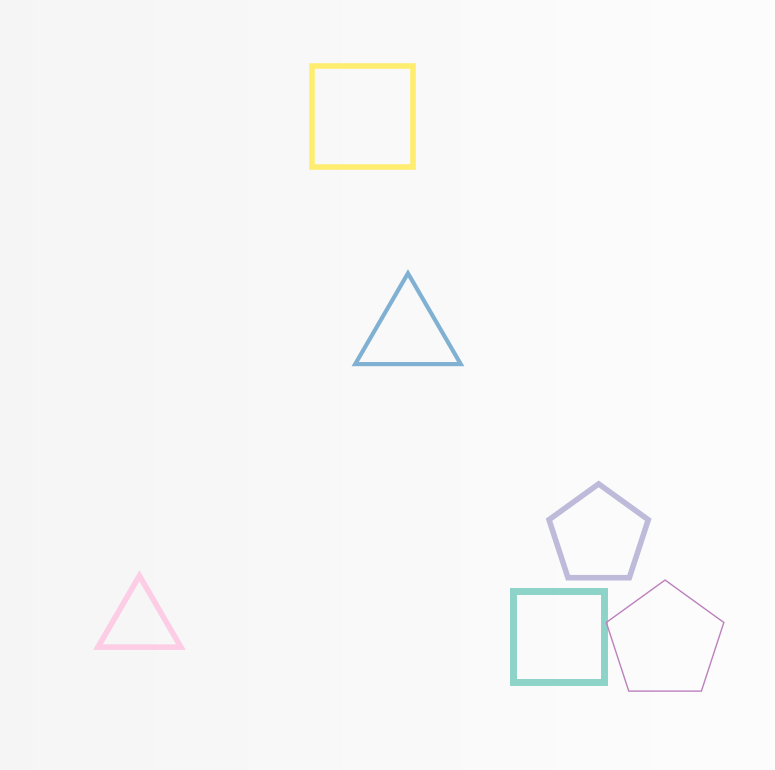[{"shape": "square", "thickness": 2.5, "radius": 0.3, "center": [0.721, 0.173]}, {"shape": "pentagon", "thickness": 2, "radius": 0.34, "center": [0.772, 0.304]}, {"shape": "triangle", "thickness": 1.5, "radius": 0.39, "center": [0.526, 0.566]}, {"shape": "triangle", "thickness": 2, "radius": 0.31, "center": [0.18, 0.19]}, {"shape": "pentagon", "thickness": 0.5, "radius": 0.4, "center": [0.858, 0.167]}, {"shape": "square", "thickness": 2, "radius": 0.33, "center": [0.468, 0.849]}]